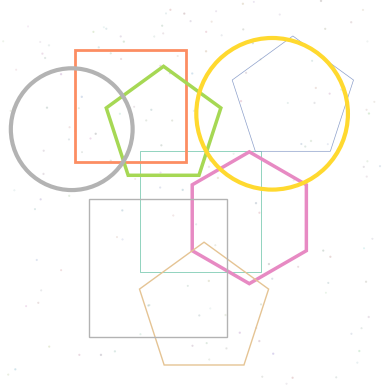[{"shape": "square", "thickness": 0.5, "radius": 0.79, "center": [0.521, 0.45]}, {"shape": "square", "thickness": 2, "radius": 0.72, "center": [0.339, 0.725]}, {"shape": "pentagon", "thickness": 0.5, "radius": 0.83, "center": [0.761, 0.741]}, {"shape": "hexagon", "thickness": 2.5, "radius": 0.86, "center": [0.648, 0.434]}, {"shape": "pentagon", "thickness": 2.5, "radius": 0.78, "center": [0.425, 0.671]}, {"shape": "circle", "thickness": 3, "radius": 0.98, "center": [0.707, 0.704]}, {"shape": "pentagon", "thickness": 1, "radius": 0.88, "center": [0.53, 0.195]}, {"shape": "square", "thickness": 1, "radius": 0.89, "center": [0.409, 0.304]}, {"shape": "circle", "thickness": 3, "radius": 0.79, "center": [0.186, 0.664]}]